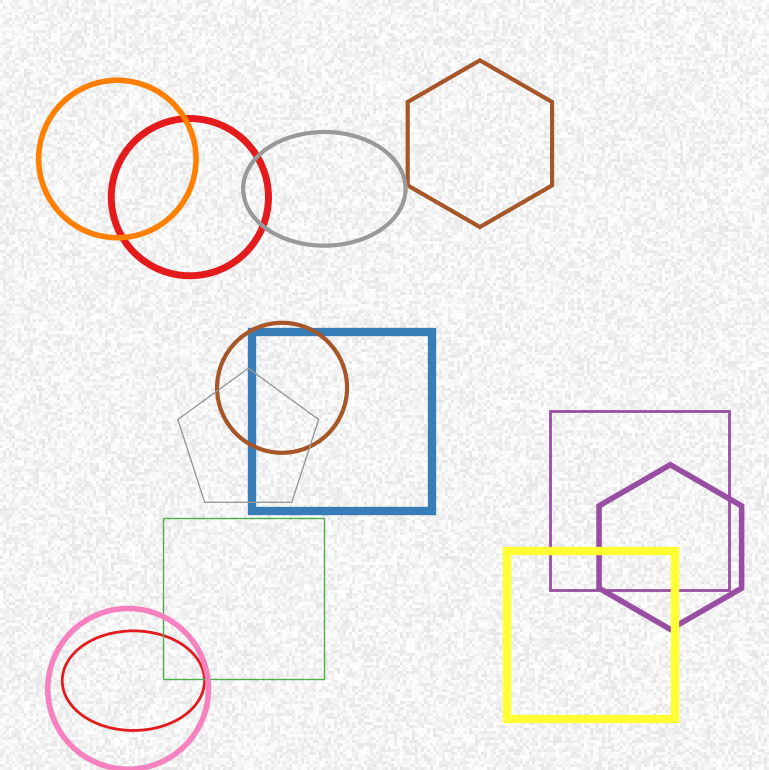[{"shape": "oval", "thickness": 1, "radius": 0.46, "center": [0.173, 0.116]}, {"shape": "circle", "thickness": 2.5, "radius": 0.51, "center": [0.247, 0.744]}, {"shape": "square", "thickness": 3, "radius": 0.58, "center": [0.444, 0.453]}, {"shape": "square", "thickness": 0.5, "radius": 0.52, "center": [0.316, 0.223]}, {"shape": "square", "thickness": 1, "radius": 0.58, "center": [0.83, 0.35]}, {"shape": "hexagon", "thickness": 2, "radius": 0.53, "center": [0.871, 0.29]}, {"shape": "circle", "thickness": 2, "radius": 0.51, "center": [0.152, 0.794]}, {"shape": "square", "thickness": 3, "radius": 0.54, "center": [0.768, 0.176]}, {"shape": "hexagon", "thickness": 1.5, "radius": 0.54, "center": [0.623, 0.813]}, {"shape": "circle", "thickness": 1.5, "radius": 0.42, "center": [0.366, 0.496]}, {"shape": "circle", "thickness": 2, "radius": 0.52, "center": [0.166, 0.105]}, {"shape": "oval", "thickness": 1.5, "radius": 0.53, "center": [0.421, 0.755]}, {"shape": "pentagon", "thickness": 0.5, "radius": 0.48, "center": [0.322, 0.425]}]